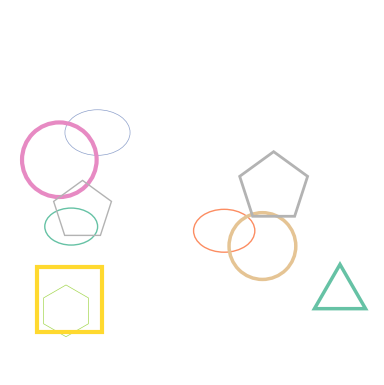[{"shape": "oval", "thickness": 1, "radius": 0.34, "center": [0.185, 0.412]}, {"shape": "triangle", "thickness": 2.5, "radius": 0.38, "center": [0.883, 0.237]}, {"shape": "oval", "thickness": 1, "radius": 0.4, "center": [0.582, 0.401]}, {"shape": "oval", "thickness": 0.5, "radius": 0.42, "center": [0.253, 0.656]}, {"shape": "circle", "thickness": 3, "radius": 0.48, "center": [0.154, 0.585]}, {"shape": "hexagon", "thickness": 0.5, "radius": 0.34, "center": [0.171, 0.193]}, {"shape": "square", "thickness": 3, "radius": 0.42, "center": [0.18, 0.222]}, {"shape": "circle", "thickness": 2.5, "radius": 0.43, "center": [0.682, 0.361]}, {"shape": "pentagon", "thickness": 2, "radius": 0.46, "center": [0.711, 0.513]}, {"shape": "pentagon", "thickness": 1, "radius": 0.39, "center": [0.214, 0.452]}]